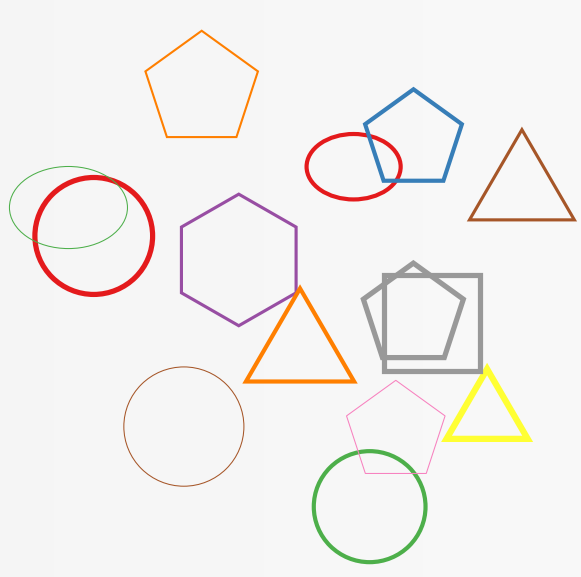[{"shape": "oval", "thickness": 2, "radius": 0.4, "center": [0.608, 0.71]}, {"shape": "circle", "thickness": 2.5, "radius": 0.51, "center": [0.161, 0.591]}, {"shape": "pentagon", "thickness": 2, "radius": 0.44, "center": [0.711, 0.757]}, {"shape": "circle", "thickness": 2, "radius": 0.48, "center": [0.636, 0.122]}, {"shape": "oval", "thickness": 0.5, "radius": 0.51, "center": [0.118, 0.64]}, {"shape": "hexagon", "thickness": 1.5, "radius": 0.57, "center": [0.411, 0.549]}, {"shape": "pentagon", "thickness": 1, "radius": 0.51, "center": [0.347, 0.844]}, {"shape": "triangle", "thickness": 2, "radius": 0.54, "center": [0.516, 0.392]}, {"shape": "triangle", "thickness": 3, "radius": 0.4, "center": [0.838, 0.279]}, {"shape": "circle", "thickness": 0.5, "radius": 0.52, "center": [0.316, 0.26]}, {"shape": "triangle", "thickness": 1.5, "radius": 0.52, "center": [0.898, 0.67]}, {"shape": "pentagon", "thickness": 0.5, "radius": 0.45, "center": [0.681, 0.251]}, {"shape": "pentagon", "thickness": 2.5, "radius": 0.45, "center": [0.711, 0.453]}, {"shape": "square", "thickness": 2.5, "radius": 0.42, "center": [0.743, 0.44]}]